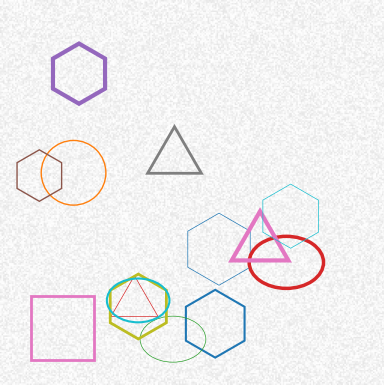[{"shape": "hexagon", "thickness": 0.5, "radius": 0.47, "center": [0.569, 0.353]}, {"shape": "hexagon", "thickness": 1.5, "radius": 0.44, "center": [0.559, 0.159]}, {"shape": "circle", "thickness": 1, "radius": 0.42, "center": [0.191, 0.551]}, {"shape": "oval", "thickness": 0.5, "radius": 0.43, "center": [0.449, 0.119]}, {"shape": "oval", "thickness": 2.5, "radius": 0.48, "center": [0.744, 0.319]}, {"shape": "triangle", "thickness": 0.5, "radius": 0.35, "center": [0.349, 0.213]}, {"shape": "hexagon", "thickness": 3, "radius": 0.39, "center": [0.205, 0.809]}, {"shape": "hexagon", "thickness": 1, "radius": 0.33, "center": [0.102, 0.544]}, {"shape": "triangle", "thickness": 3, "radius": 0.43, "center": [0.675, 0.366]}, {"shape": "square", "thickness": 2, "radius": 0.41, "center": [0.163, 0.148]}, {"shape": "triangle", "thickness": 2, "radius": 0.4, "center": [0.453, 0.59]}, {"shape": "hexagon", "thickness": 2, "radius": 0.42, "center": [0.359, 0.204]}, {"shape": "oval", "thickness": 1.5, "radius": 0.41, "center": [0.359, 0.22]}, {"shape": "hexagon", "thickness": 0.5, "radius": 0.42, "center": [0.755, 0.439]}]